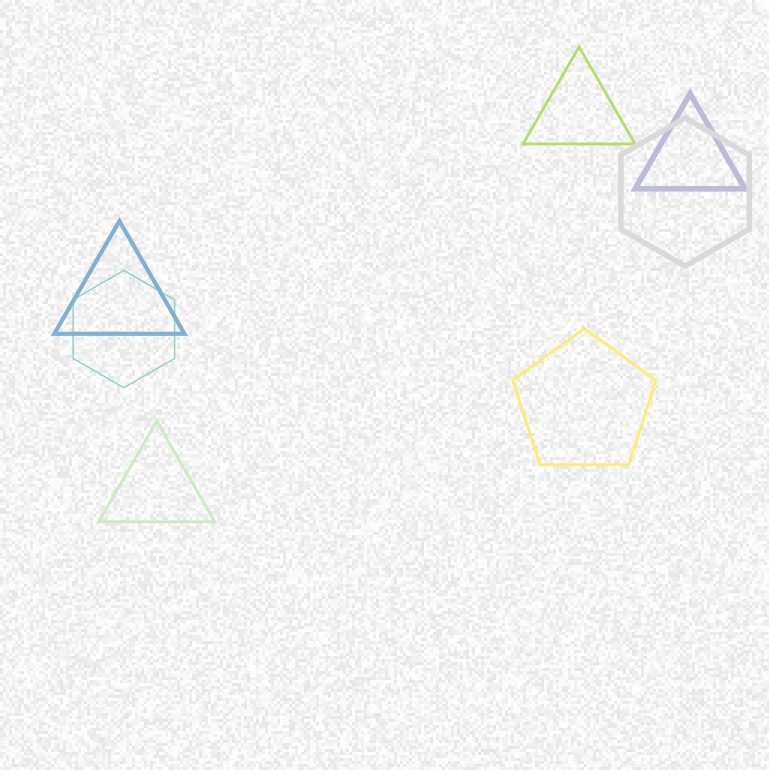[{"shape": "hexagon", "thickness": 0.5, "radius": 0.38, "center": [0.161, 0.573]}, {"shape": "triangle", "thickness": 2, "radius": 0.41, "center": [0.896, 0.796]}, {"shape": "triangle", "thickness": 1.5, "radius": 0.49, "center": [0.155, 0.615]}, {"shape": "triangle", "thickness": 1, "radius": 0.42, "center": [0.752, 0.855]}, {"shape": "hexagon", "thickness": 2, "radius": 0.48, "center": [0.89, 0.751]}, {"shape": "triangle", "thickness": 1, "radius": 0.44, "center": [0.204, 0.366]}, {"shape": "pentagon", "thickness": 1, "radius": 0.49, "center": [0.759, 0.476]}]